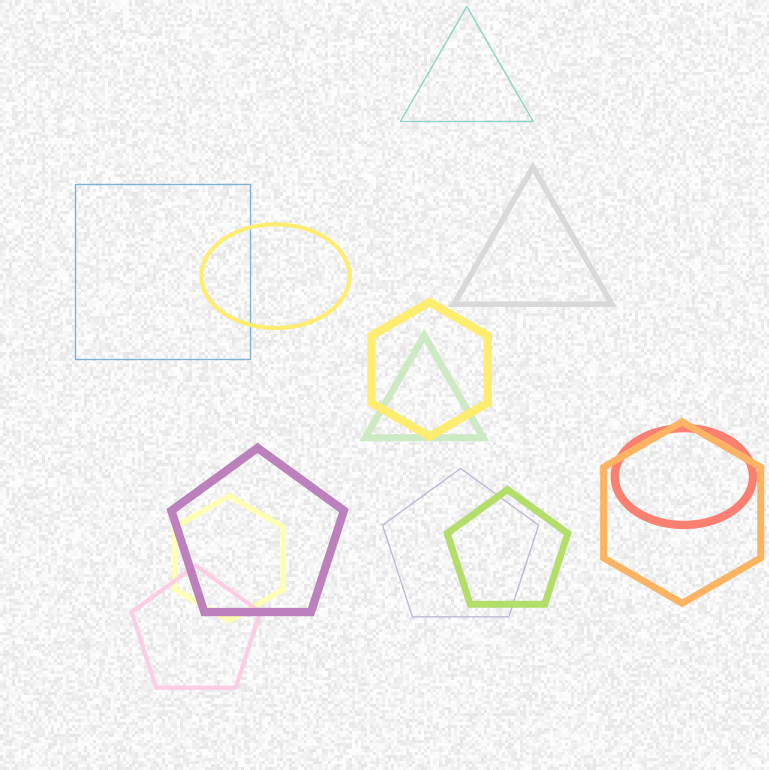[{"shape": "triangle", "thickness": 0.5, "radius": 0.5, "center": [0.606, 0.892]}, {"shape": "hexagon", "thickness": 2, "radius": 0.41, "center": [0.298, 0.275]}, {"shape": "pentagon", "thickness": 0.5, "radius": 0.53, "center": [0.598, 0.285]}, {"shape": "oval", "thickness": 3, "radius": 0.45, "center": [0.888, 0.381]}, {"shape": "square", "thickness": 0.5, "radius": 0.57, "center": [0.211, 0.648]}, {"shape": "hexagon", "thickness": 2.5, "radius": 0.59, "center": [0.886, 0.334]}, {"shape": "pentagon", "thickness": 2.5, "radius": 0.41, "center": [0.659, 0.282]}, {"shape": "pentagon", "thickness": 1.5, "radius": 0.44, "center": [0.254, 0.178]}, {"shape": "triangle", "thickness": 2, "radius": 0.59, "center": [0.692, 0.664]}, {"shape": "pentagon", "thickness": 3, "radius": 0.59, "center": [0.335, 0.3]}, {"shape": "triangle", "thickness": 2.5, "radius": 0.44, "center": [0.551, 0.476]}, {"shape": "oval", "thickness": 1.5, "radius": 0.48, "center": [0.358, 0.641]}, {"shape": "hexagon", "thickness": 3, "radius": 0.44, "center": [0.558, 0.52]}]